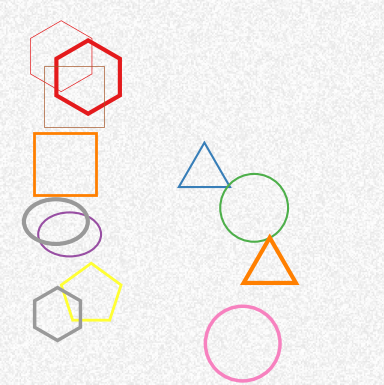[{"shape": "hexagon", "thickness": 3, "radius": 0.48, "center": [0.229, 0.8]}, {"shape": "hexagon", "thickness": 0.5, "radius": 0.46, "center": [0.159, 0.854]}, {"shape": "triangle", "thickness": 1.5, "radius": 0.38, "center": [0.531, 0.553]}, {"shape": "circle", "thickness": 1.5, "radius": 0.44, "center": [0.66, 0.46]}, {"shape": "oval", "thickness": 1.5, "radius": 0.41, "center": [0.181, 0.391]}, {"shape": "square", "thickness": 2, "radius": 0.4, "center": [0.17, 0.574]}, {"shape": "triangle", "thickness": 3, "radius": 0.39, "center": [0.701, 0.304]}, {"shape": "pentagon", "thickness": 2, "radius": 0.41, "center": [0.237, 0.235]}, {"shape": "square", "thickness": 0.5, "radius": 0.39, "center": [0.193, 0.749]}, {"shape": "circle", "thickness": 2.5, "radius": 0.48, "center": [0.63, 0.108]}, {"shape": "hexagon", "thickness": 2.5, "radius": 0.34, "center": [0.149, 0.184]}, {"shape": "oval", "thickness": 3, "radius": 0.41, "center": [0.145, 0.424]}]